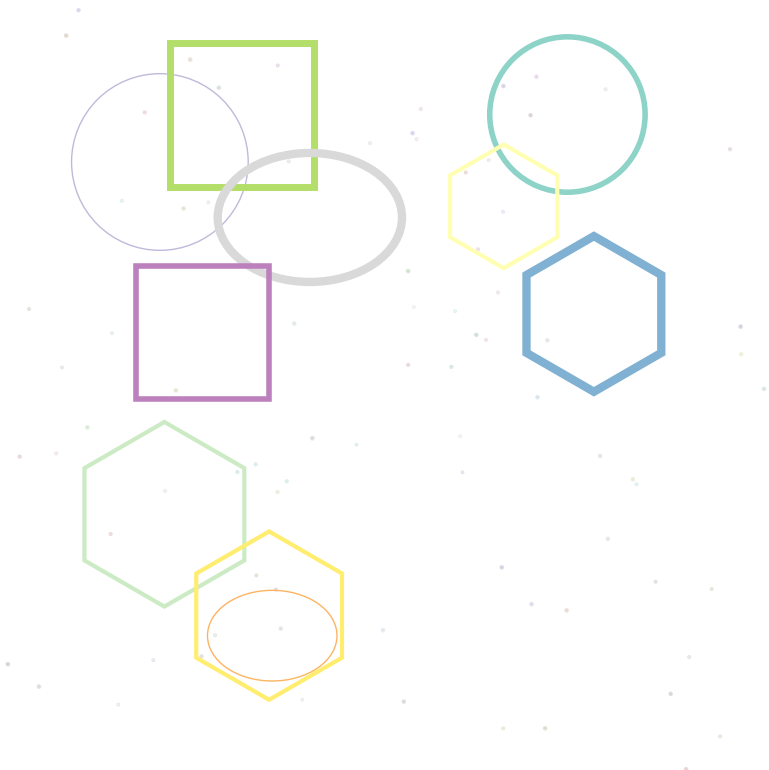[{"shape": "circle", "thickness": 2, "radius": 0.5, "center": [0.737, 0.851]}, {"shape": "hexagon", "thickness": 1.5, "radius": 0.4, "center": [0.654, 0.732]}, {"shape": "circle", "thickness": 0.5, "radius": 0.57, "center": [0.208, 0.79]}, {"shape": "hexagon", "thickness": 3, "radius": 0.51, "center": [0.771, 0.592]}, {"shape": "oval", "thickness": 0.5, "radius": 0.42, "center": [0.354, 0.174]}, {"shape": "square", "thickness": 2.5, "radius": 0.47, "center": [0.314, 0.851]}, {"shape": "oval", "thickness": 3, "radius": 0.6, "center": [0.402, 0.718]}, {"shape": "square", "thickness": 2, "radius": 0.43, "center": [0.263, 0.569]}, {"shape": "hexagon", "thickness": 1.5, "radius": 0.6, "center": [0.213, 0.332]}, {"shape": "hexagon", "thickness": 1.5, "radius": 0.55, "center": [0.35, 0.201]}]